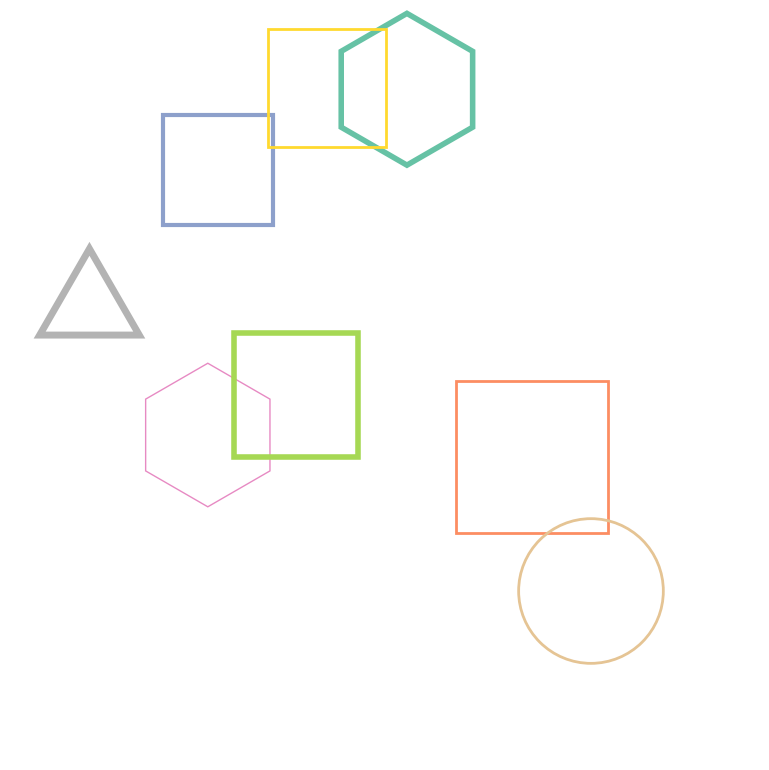[{"shape": "hexagon", "thickness": 2, "radius": 0.49, "center": [0.528, 0.884]}, {"shape": "square", "thickness": 1, "radius": 0.49, "center": [0.691, 0.407]}, {"shape": "square", "thickness": 1.5, "radius": 0.36, "center": [0.283, 0.779]}, {"shape": "hexagon", "thickness": 0.5, "radius": 0.47, "center": [0.27, 0.435]}, {"shape": "square", "thickness": 2, "radius": 0.4, "center": [0.384, 0.487]}, {"shape": "square", "thickness": 1, "radius": 0.38, "center": [0.424, 0.886]}, {"shape": "circle", "thickness": 1, "radius": 0.47, "center": [0.768, 0.232]}, {"shape": "triangle", "thickness": 2.5, "radius": 0.37, "center": [0.116, 0.602]}]